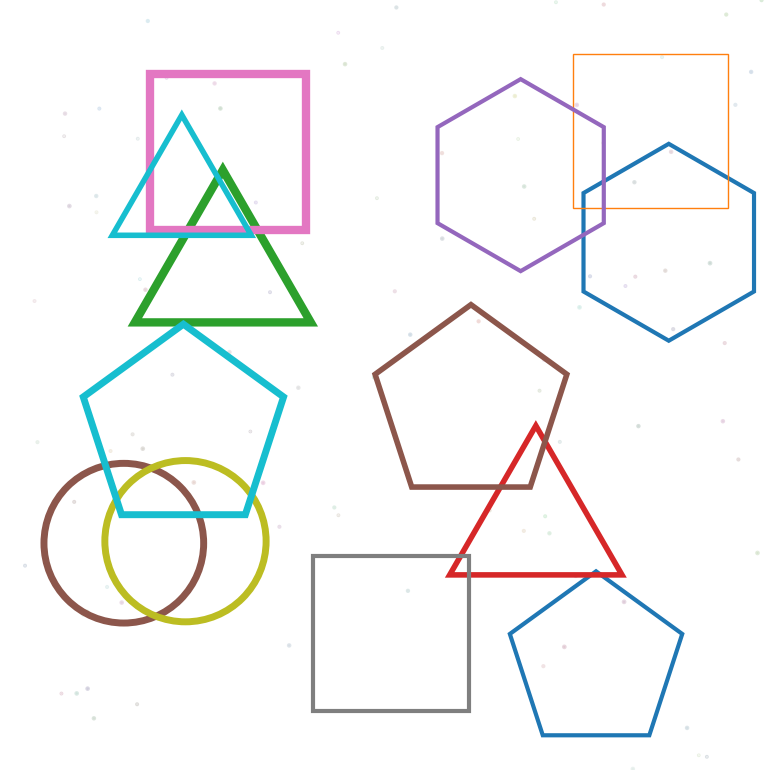[{"shape": "pentagon", "thickness": 1.5, "radius": 0.59, "center": [0.774, 0.14]}, {"shape": "hexagon", "thickness": 1.5, "radius": 0.64, "center": [0.869, 0.685]}, {"shape": "square", "thickness": 0.5, "radius": 0.5, "center": [0.845, 0.83]}, {"shape": "triangle", "thickness": 3, "radius": 0.66, "center": [0.289, 0.647]}, {"shape": "triangle", "thickness": 2, "radius": 0.65, "center": [0.696, 0.318]}, {"shape": "hexagon", "thickness": 1.5, "radius": 0.62, "center": [0.676, 0.773]}, {"shape": "circle", "thickness": 2.5, "radius": 0.52, "center": [0.161, 0.295]}, {"shape": "pentagon", "thickness": 2, "radius": 0.65, "center": [0.612, 0.473]}, {"shape": "square", "thickness": 3, "radius": 0.51, "center": [0.296, 0.802]}, {"shape": "square", "thickness": 1.5, "radius": 0.5, "center": [0.508, 0.177]}, {"shape": "circle", "thickness": 2.5, "radius": 0.52, "center": [0.241, 0.297]}, {"shape": "pentagon", "thickness": 2.5, "radius": 0.68, "center": [0.238, 0.442]}, {"shape": "triangle", "thickness": 2, "radius": 0.52, "center": [0.236, 0.746]}]